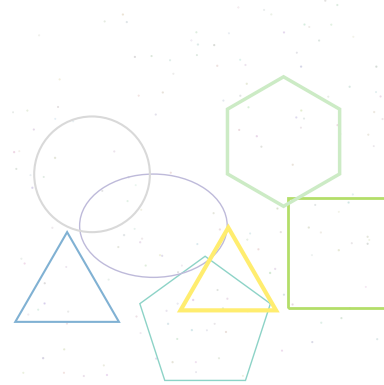[{"shape": "pentagon", "thickness": 1, "radius": 0.89, "center": [0.533, 0.156]}, {"shape": "oval", "thickness": 1, "radius": 0.96, "center": [0.398, 0.414]}, {"shape": "triangle", "thickness": 1.5, "radius": 0.78, "center": [0.174, 0.242]}, {"shape": "square", "thickness": 2, "radius": 0.71, "center": [0.892, 0.343]}, {"shape": "circle", "thickness": 1.5, "radius": 0.75, "center": [0.239, 0.547]}, {"shape": "hexagon", "thickness": 2.5, "radius": 0.84, "center": [0.736, 0.632]}, {"shape": "triangle", "thickness": 3, "radius": 0.72, "center": [0.593, 0.266]}]